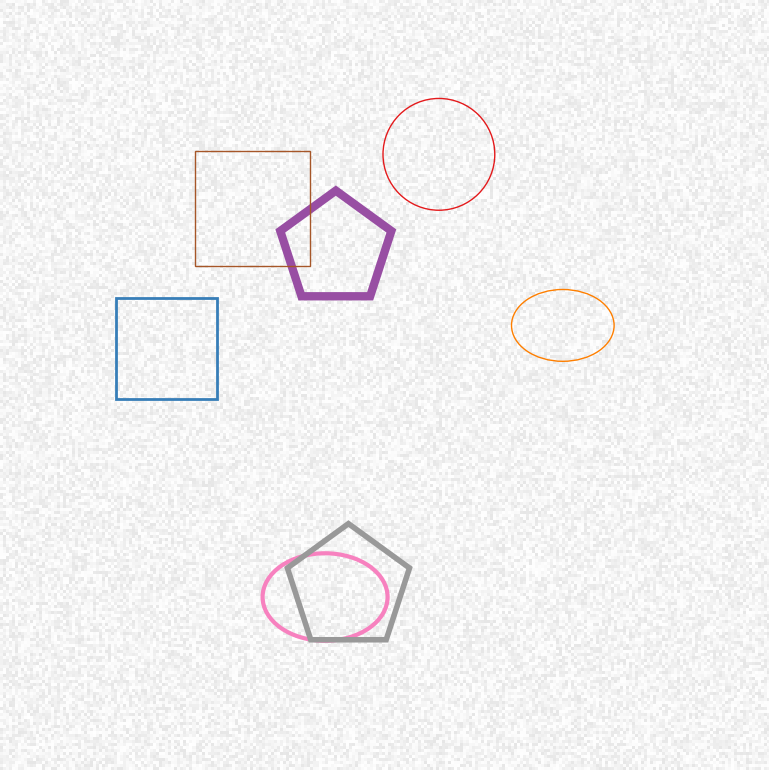[{"shape": "circle", "thickness": 0.5, "radius": 0.36, "center": [0.57, 0.8]}, {"shape": "square", "thickness": 1, "radius": 0.33, "center": [0.216, 0.547]}, {"shape": "pentagon", "thickness": 3, "radius": 0.38, "center": [0.436, 0.677]}, {"shape": "oval", "thickness": 0.5, "radius": 0.33, "center": [0.731, 0.577]}, {"shape": "square", "thickness": 0.5, "radius": 0.37, "center": [0.328, 0.729]}, {"shape": "oval", "thickness": 1.5, "radius": 0.41, "center": [0.422, 0.225]}, {"shape": "pentagon", "thickness": 2, "radius": 0.42, "center": [0.453, 0.237]}]